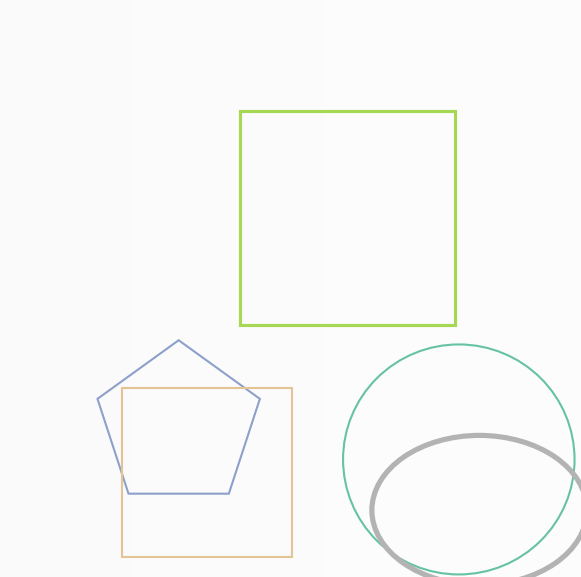[{"shape": "circle", "thickness": 1, "radius": 1.0, "center": [0.789, 0.204]}, {"shape": "pentagon", "thickness": 1, "radius": 0.73, "center": [0.307, 0.263]}, {"shape": "square", "thickness": 1.5, "radius": 0.93, "center": [0.598, 0.622]}, {"shape": "square", "thickness": 1, "radius": 0.73, "center": [0.356, 0.18]}, {"shape": "oval", "thickness": 2.5, "radius": 0.93, "center": [0.825, 0.116]}]